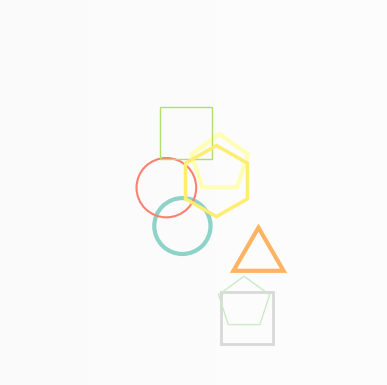[{"shape": "circle", "thickness": 3, "radius": 0.36, "center": [0.471, 0.413]}, {"shape": "pentagon", "thickness": 3, "radius": 0.38, "center": [0.567, 0.576]}, {"shape": "circle", "thickness": 1.5, "radius": 0.39, "center": [0.429, 0.513]}, {"shape": "triangle", "thickness": 3, "radius": 0.37, "center": [0.667, 0.334]}, {"shape": "square", "thickness": 1, "radius": 0.34, "center": [0.48, 0.655]}, {"shape": "square", "thickness": 2, "radius": 0.34, "center": [0.637, 0.174]}, {"shape": "pentagon", "thickness": 1, "radius": 0.35, "center": [0.63, 0.213]}, {"shape": "hexagon", "thickness": 2.5, "radius": 0.46, "center": [0.559, 0.53]}]